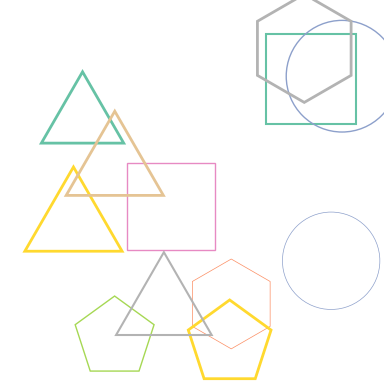[{"shape": "square", "thickness": 1.5, "radius": 0.59, "center": [0.808, 0.795]}, {"shape": "triangle", "thickness": 2, "radius": 0.62, "center": [0.214, 0.69]}, {"shape": "hexagon", "thickness": 0.5, "radius": 0.58, "center": [0.601, 0.211]}, {"shape": "circle", "thickness": 0.5, "radius": 0.63, "center": [0.86, 0.323]}, {"shape": "circle", "thickness": 1, "radius": 0.72, "center": [0.888, 0.802]}, {"shape": "square", "thickness": 1, "radius": 0.57, "center": [0.444, 0.463]}, {"shape": "pentagon", "thickness": 1, "radius": 0.54, "center": [0.298, 0.123]}, {"shape": "triangle", "thickness": 2, "radius": 0.73, "center": [0.191, 0.42]}, {"shape": "pentagon", "thickness": 2, "radius": 0.57, "center": [0.597, 0.108]}, {"shape": "triangle", "thickness": 2, "radius": 0.73, "center": [0.298, 0.565]}, {"shape": "triangle", "thickness": 1.5, "radius": 0.72, "center": [0.426, 0.202]}, {"shape": "hexagon", "thickness": 2, "radius": 0.7, "center": [0.79, 0.874]}]